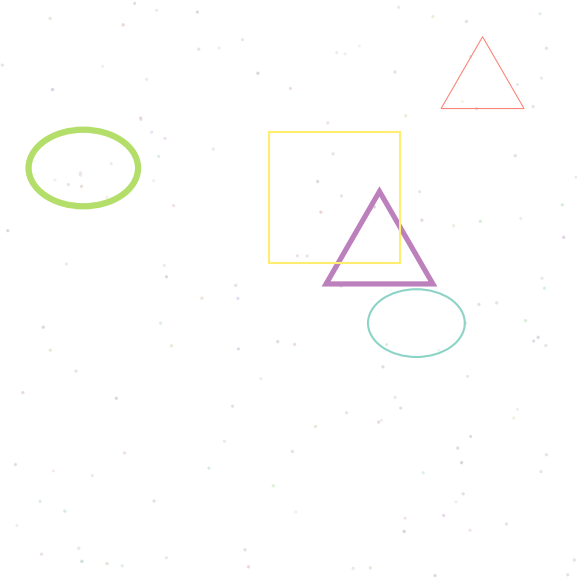[{"shape": "oval", "thickness": 1, "radius": 0.42, "center": [0.721, 0.44]}, {"shape": "triangle", "thickness": 0.5, "radius": 0.41, "center": [0.836, 0.853]}, {"shape": "oval", "thickness": 3, "radius": 0.47, "center": [0.144, 0.708]}, {"shape": "triangle", "thickness": 2.5, "radius": 0.53, "center": [0.657, 0.561]}, {"shape": "square", "thickness": 1, "radius": 0.57, "center": [0.579, 0.657]}]